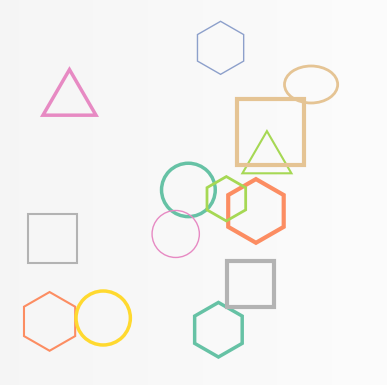[{"shape": "hexagon", "thickness": 2.5, "radius": 0.35, "center": [0.564, 0.144]}, {"shape": "circle", "thickness": 2.5, "radius": 0.35, "center": [0.486, 0.507]}, {"shape": "hexagon", "thickness": 1.5, "radius": 0.38, "center": [0.128, 0.165]}, {"shape": "hexagon", "thickness": 3, "radius": 0.41, "center": [0.661, 0.452]}, {"shape": "hexagon", "thickness": 1, "radius": 0.34, "center": [0.569, 0.876]}, {"shape": "circle", "thickness": 1, "radius": 0.31, "center": [0.453, 0.392]}, {"shape": "triangle", "thickness": 2.5, "radius": 0.39, "center": [0.179, 0.74]}, {"shape": "triangle", "thickness": 1.5, "radius": 0.37, "center": [0.689, 0.586]}, {"shape": "hexagon", "thickness": 2, "radius": 0.29, "center": [0.584, 0.484]}, {"shape": "circle", "thickness": 2.5, "radius": 0.35, "center": [0.266, 0.174]}, {"shape": "square", "thickness": 3, "radius": 0.43, "center": [0.698, 0.658]}, {"shape": "oval", "thickness": 2, "radius": 0.34, "center": [0.803, 0.781]}, {"shape": "square", "thickness": 3, "radius": 0.3, "center": [0.646, 0.263]}, {"shape": "square", "thickness": 1.5, "radius": 0.32, "center": [0.136, 0.38]}]